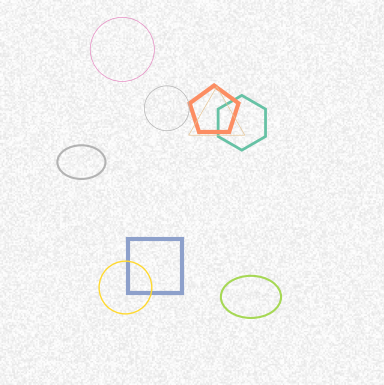[{"shape": "hexagon", "thickness": 2, "radius": 0.36, "center": [0.628, 0.681]}, {"shape": "pentagon", "thickness": 3, "radius": 0.33, "center": [0.556, 0.711]}, {"shape": "square", "thickness": 3, "radius": 0.35, "center": [0.403, 0.308]}, {"shape": "circle", "thickness": 0.5, "radius": 0.42, "center": [0.318, 0.872]}, {"shape": "oval", "thickness": 1.5, "radius": 0.39, "center": [0.652, 0.229]}, {"shape": "circle", "thickness": 1, "radius": 0.34, "center": [0.326, 0.253]}, {"shape": "triangle", "thickness": 0.5, "radius": 0.42, "center": [0.563, 0.691]}, {"shape": "oval", "thickness": 1.5, "radius": 0.31, "center": [0.212, 0.579]}, {"shape": "circle", "thickness": 0.5, "radius": 0.29, "center": [0.433, 0.719]}]